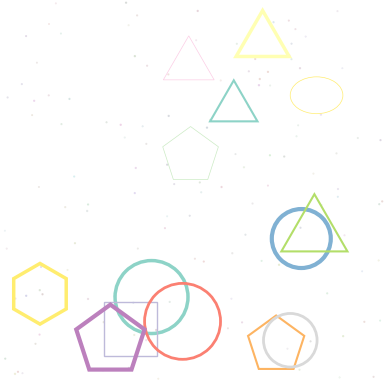[{"shape": "circle", "thickness": 2.5, "radius": 0.47, "center": [0.394, 0.228]}, {"shape": "triangle", "thickness": 1.5, "radius": 0.36, "center": [0.607, 0.72]}, {"shape": "triangle", "thickness": 2.5, "radius": 0.4, "center": [0.682, 0.893]}, {"shape": "square", "thickness": 1, "radius": 0.35, "center": [0.34, 0.145]}, {"shape": "circle", "thickness": 2, "radius": 0.49, "center": [0.474, 0.165]}, {"shape": "circle", "thickness": 3, "radius": 0.38, "center": [0.783, 0.38]}, {"shape": "pentagon", "thickness": 1.5, "radius": 0.38, "center": [0.717, 0.104]}, {"shape": "triangle", "thickness": 1.5, "radius": 0.5, "center": [0.817, 0.397]}, {"shape": "triangle", "thickness": 0.5, "radius": 0.38, "center": [0.49, 0.831]}, {"shape": "circle", "thickness": 2, "radius": 0.35, "center": [0.754, 0.116]}, {"shape": "pentagon", "thickness": 3, "radius": 0.47, "center": [0.287, 0.115]}, {"shape": "pentagon", "thickness": 0.5, "radius": 0.38, "center": [0.495, 0.595]}, {"shape": "hexagon", "thickness": 2.5, "radius": 0.39, "center": [0.104, 0.237]}, {"shape": "oval", "thickness": 0.5, "radius": 0.34, "center": [0.822, 0.753]}]